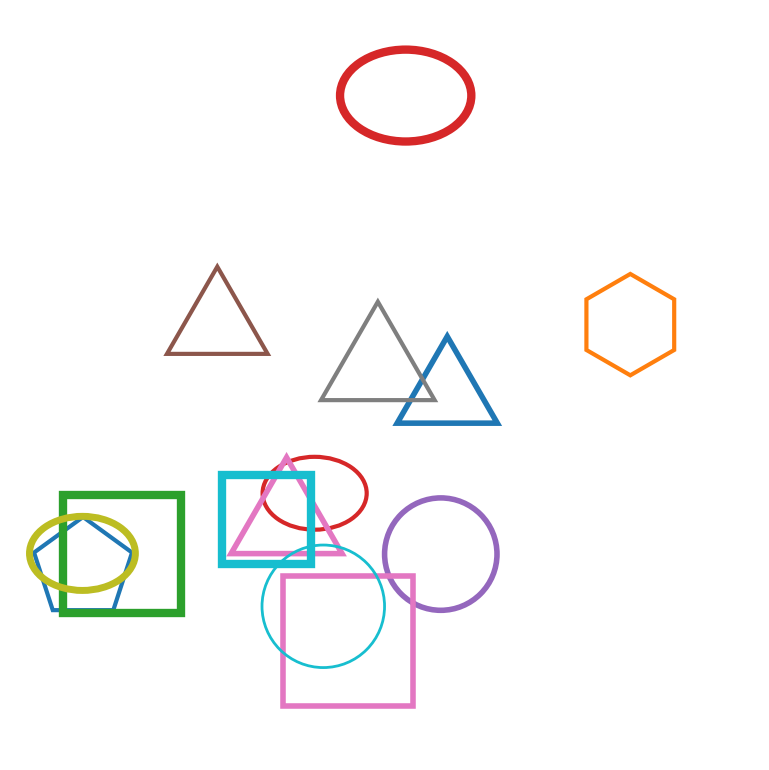[{"shape": "pentagon", "thickness": 1.5, "radius": 0.33, "center": [0.108, 0.262]}, {"shape": "triangle", "thickness": 2, "radius": 0.38, "center": [0.581, 0.488]}, {"shape": "hexagon", "thickness": 1.5, "radius": 0.33, "center": [0.819, 0.578]}, {"shape": "square", "thickness": 3, "radius": 0.38, "center": [0.158, 0.281]}, {"shape": "oval", "thickness": 1.5, "radius": 0.34, "center": [0.409, 0.359]}, {"shape": "oval", "thickness": 3, "radius": 0.43, "center": [0.527, 0.876]}, {"shape": "circle", "thickness": 2, "radius": 0.36, "center": [0.572, 0.28]}, {"shape": "triangle", "thickness": 1.5, "radius": 0.38, "center": [0.282, 0.578]}, {"shape": "square", "thickness": 2, "radius": 0.42, "center": [0.452, 0.168]}, {"shape": "triangle", "thickness": 2, "radius": 0.42, "center": [0.372, 0.323]}, {"shape": "triangle", "thickness": 1.5, "radius": 0.43, "center": [0.491, 0.523]}, {"shape": "oval", "thickness": 2.5, "radius": 0.34, "center": [0.107, 0.281]}, {"shape": "square", "thickness": 3, "radius": 0.29, "center": [0.346, 0.325]}, {"shape": "circle", "thickness": 1, "radius": 0.4, "center": [0.42, 0.213]}]